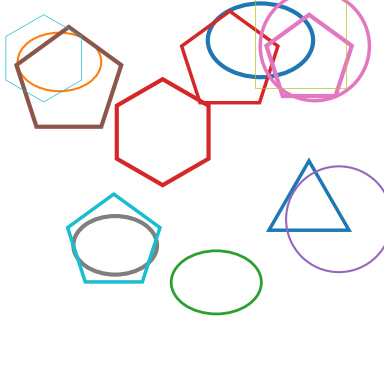[{"shape": "oval", "thickness": 3, "radius": 0.68, "center": [0.677, 0.895]}, {"shape": "triangle", "thickness": 2.5, "radius": 0.6, "center": [0.803, 0.462]}, {"shape": "oval", "thickness": 1.5, "radius": 0.54, "center": [0.154, 0.839]}, {"shape": "oval", "thickness": 2, "radius": 0.59, "center": [0.562, 0.267]}, {"shape": "pentagon", "thickness": 2.5, "radius": 0.66, "center": [0.597, 0.84]}, {"shape": "hexagon", "thickness": 3, "radius": 0.69, "center": [0.423, 0.657]}, {"shape": "circle", "thickness": 1.5, "radius": 0.69, "center": [0.88, 0.431]}, {"shape": "pentagon", "thickness": 3, "radius": 0.72, "center": [0.179, 0.787]}, {"shape": "pentagon", "thickness": 3, "radius": 0.58, "center": [0.803, 0.845]}, {"shape": "circle", "thickness": 2.5, "radius": 0.71, "center": [0.818, 0.88]}, {"shape": "oval", "thickness": 3, "radius": 0.54, "center": [0.299, 0.363]}, {"shape": "square", "thickness": 0.5, "radius": 0.6, "center": [0.781, 0.889]}, {"shape": "hexagon", "thickness": 0.5, "radius": 0.57, "center": [0.114, 0.849]}, {"shape": "pentagon", "thickness": 2.5, "radius": 0.63, "center": [0.296, 0.37]}]